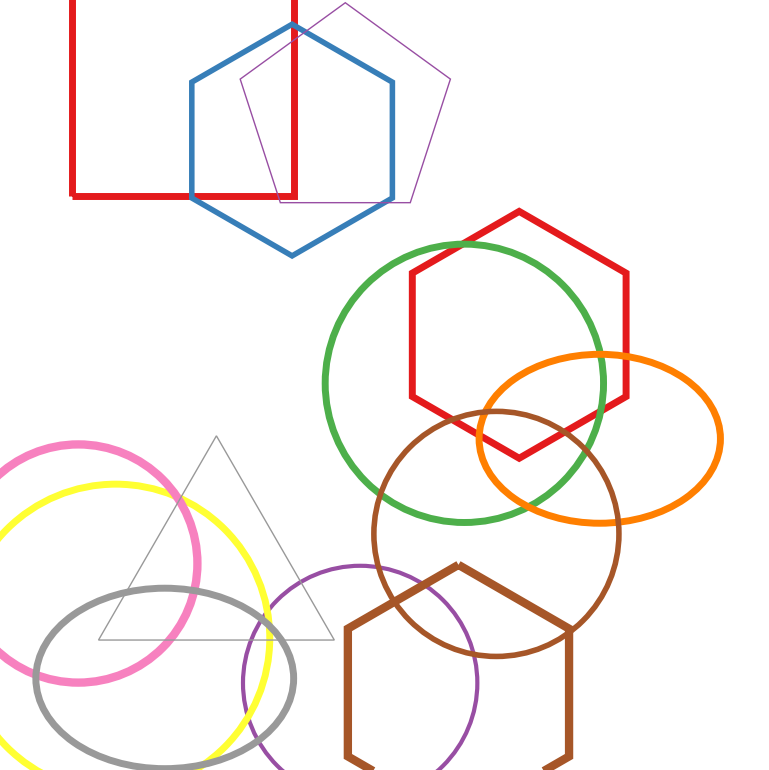[{"shape": "square", "thickness": 2.5, "radius": 0.72, "center": [0.237, 0.89]}, {"shape": "hexagon", "thickness": 2.5, "radius": 0.8, "center": [0.674, 0.565]}, {"shape": "hexagon", "thickness": 2, "radius": 0.75, "center": [0.379, 0.818]}, {"shape": "circle", "thickness": 2.5, "radius": 0.9, "center": [0.603, 0.502]}, {"shape": "pentagon", "thickness": 0.5, "radius": 0.72, "center": [0.448, 0.853]}, {"shape": "circle", "thickness": 1.5, "radius": 0.76, "center": [0.468, 0.113]}, {"shape": "oval", "thickness": 2.5, "radius": 0.78, "center": [0.779, 0.43]}, {"shape": "circle", "thickness": 2.5, "radius": 1.0, "center": [0.15, 0.171]}, {"shape": "circle", "thickness": 2, "radius": 0.8, "center": [0.645, 0.307]}, {"shape": "hexagon", "thickness": 3, "radius": 0.83, "center": [0.595, 0.101]}, {"shape": "circle", "thickness": 3, "radius": 0.77, "center": [0.102, 0.268]}, {"shape": "triangle", "thickness": 0.5, "radius": 0.88, "center": [0.281, 0.257]}, {"shape": "oval", "thickness": 2.5, "radius": 0.84, "center": [0.214, 0.119]}]